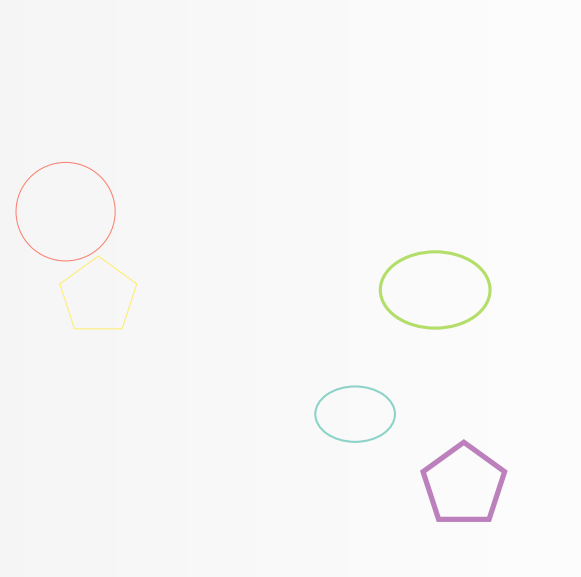[{"shape": "oval", "thickness": 1, "radius": 0.34, "center": [0.611, 0.282]}, {"shape": "circle", "thickness": 0.5, "radius": 0.43, "center": [0.113, 0.633]}, {"shape": "oval", "thickness": 1.5, "radius": 0.47, "center": [0.749, 0.497]}, {"shape": "pentagon", "thickness": 2.5, "radius": 0.37, "center": [0.798, 0.16]}, {"shape": "pentagon", "thickness": 0.5, "radius": 0.35, "center": [0.169, 0.486]}]